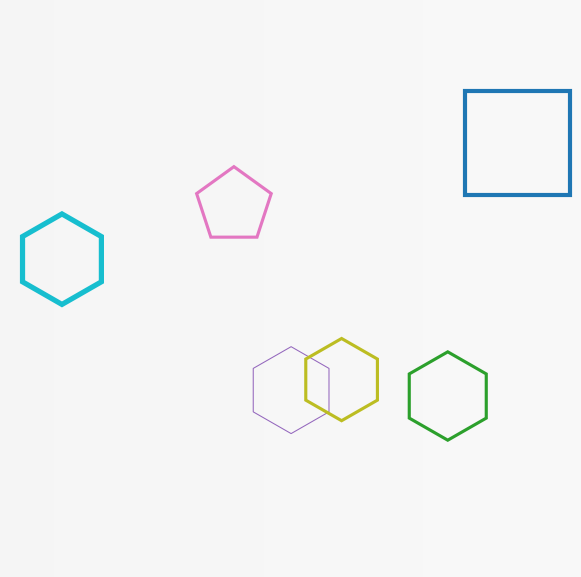[{"shape": "square", "thickness": 2, "radius": 0.45, "center": [0.891, 0.751]}, {"shape": "hexagon", "thickness": 1.5, "radius": 0.38, "center": [0.77, 0.313]}, {"shape": "hexagon", "thickness": 0.5, "radius": 0.38, "center": [0.501, 0.324]}, {"shape": "pentagon", "thickness": 1.5, "radius": 0.34, "center": [0.402, 0.643]}, {"shape": "hexagon", "thickness": 1.5, "radius": 0.36, "center": [0.588, 0.342]}, {"shape": "hexagon", "thickness": 2.5, "radius": 0.39, "center": [0.107, 0.55]}]